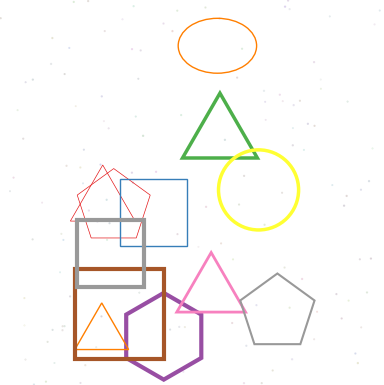[{"shape": "pentagon", "thickness": 0.5, "radius": 0.5, "center": [0.295, 0.463]}, {"shape": "triangle", "thickness": 0.5, "radius": 0.49, "center": [0.267, 0.474]}, {"shape": "square", "thickness": 1, "radius": 0.43, "center": [0.4, 0.449]}, {"shape": "triangle", "thickness": 2.5, "radius": 0.56, "center": [0.571, 0.646]}, {"shape": "hexagon", "thickness": 3, "radius": 0.56, "center": [0.425, 0.127]}, {"shape": "oval", "thickness": 1, "radius": 0.51, "center": [0.565, 0.881]}, {"shape": "triangle", "thickness": 1, "radius": 0.4, "center": [0.264, 0.132]}, {"shape": "circle", "thickness": 2.5, "radius": 0.52, "center": [0.672, 0.507]}, {"shape": "square", "thickness": 3, "radius": 0.58, "center": [0.311, 0.185]}, {"shape": "triangle", "thickness": 2, "radius": 0.52, "center": [0.548, 0.241]}, {"shape": "pentagon", "thickness": 1.5, "radius": 0.51, "center": [0.72, 0.188]}, {"shape": "square", "thickness": 3, "radius": 0.43, "center": [0.287, 0.342]}]